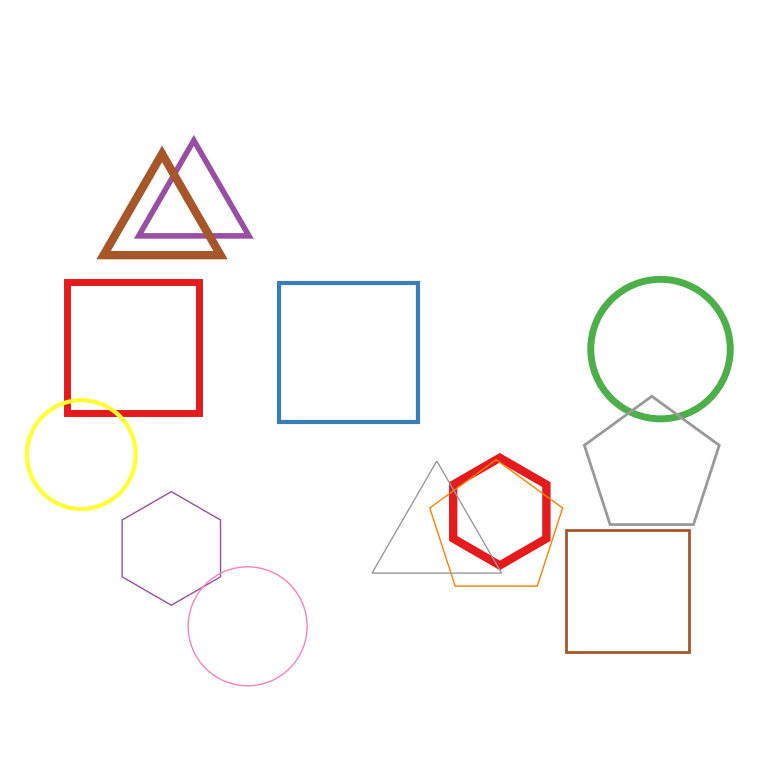[{"shape": "square", "thickness": 2.5, "radius": 0.43, "center": [0.173, 0.549]}, {"shape": "hexagon", "thickness": 3, "radius": 0.35, "center": [0.649, 0.336]}, {"shape": "square", "thickness": 1.5, "radius": 0.45, "center": [0.453, 0.542]}, {"shape": "circle", "thickness": 2.5, "radius": 0.45, "center": [0.858, 0.547]}, {"shape": "triangle", "thickness": 2, "radius": 0.41, "center": [0.252, 0.735]}, {"shape": "hexagon", "thickness": 0.5, "radius": 0.37, "center": [0.223, 0.288]}, {"shape": "pentagon", "thickness": 0.5, "radius": 0.45, "center": [0.644, 0.312]}, {"shape": "circle", "thickness": 1.5, "radius": 0.35, "center": [0.106, 0.41]}, {"shape": "square", "thickness": 1, "radius": 0.4, "center": [0.815, 0.232]}, {"shape": "triangle", "thickness": 3, "radius": 0.44, "center": [0.21, 0.712]}, {"shape": "circle", "thickness": 0.5, "radius": 0.39, "center": [0.322, 0.187]}, {"shape": "pentagon", "thickness": 1, "radius": 0.46, "center": [0.846, 0.393]}, {"shape": "triangle", "thickness": 0.5, "radius": 0.49, "center": [0.567, 0.304]}]